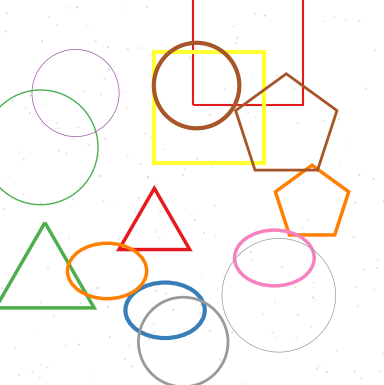[{"shape": "square", "thickness": 1.5, "radius": 0.71, "center": [0.644, 0.869]}, {"shape": "triangle", "thickness": 2.5, "radius": 0.53, "center": [0.401, 0.405]}, {"shape": "oval", "thickness": 3, "radius": 0.52, "center": [0.429, 0.194]}, {"shape": "circle", "thickness": 1, "radius": 0.74, "center": [0.106, 0.617]}, {"shape": "triangle", "thickness": 2.5, "radius": 0.74, "center": [0.117, 0.274]}, {"shape": "circle", "thickness": 0.5, "radius": 0.57, "center": [0.196, 0.758]}, {"shape": "pentagon", "thickness": 2.5, "radius": 0.5, "center": [0.811, 0.471]}, {"shape": "oval", "thickness": 2.5, "radius": 0.51, "center": [0.278, 0.296]}, {"shape": "square", "thickness": 3, "radius": 0.72, "center": [0.543, 0.72]}, {"shape": "pentagon", "thickness": 2, "radius": 0.69, "center": [0.744, 0.67]}, {"shape": "circle", "thickness": 3, "radius": 0.56, "center": [0.511, 0.778]}, {"shape": "oval", "thickness": 2.5, "radius": 0.52, "center": [0.713, 0.33]}, {"shape": "circle", "thickness": 0.5, "radius": 0.74, "center": [0.724, 0.233]}, {"shape": "circle", "thickness": 2, "radius": 0.58, "center": [0.476, 0.112]}]